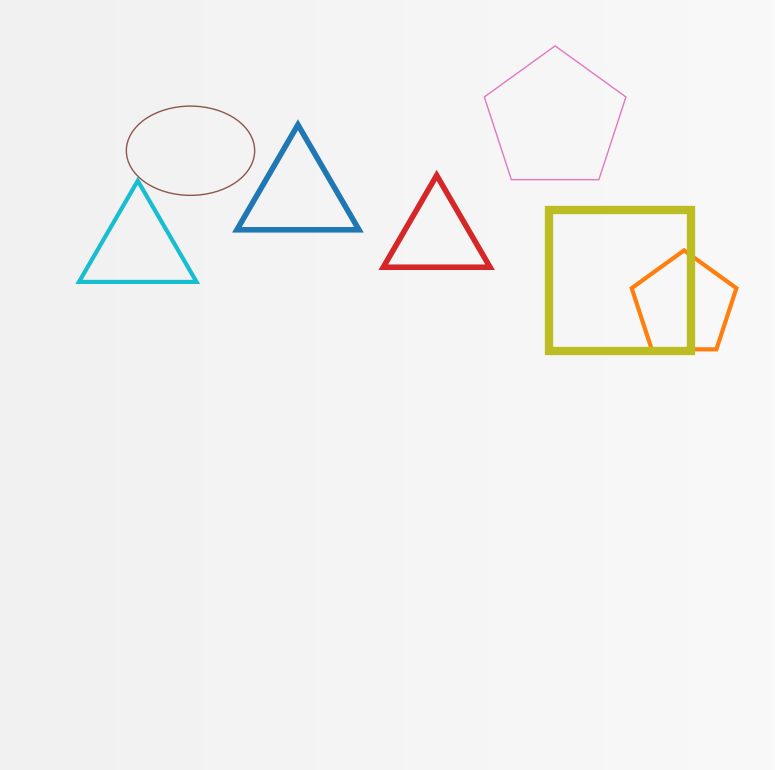[{"shape": "triangle", "thickness": 2, "radius": 0.45, "center": [0.384, 0.747]}, {"shape": "pentagon", "thickness": 1.5, "radius": 0.36, "center": [0.883, 0.604]}, {"shape": "triangle", "thickness": 2, "radius": 0.4, "center": [0.563, 0.693]}, {"shape": "oval", "thickness": 0.5, "radius": 0.41, "center": [0.246, 0.804]}, {"shape": "pentagon", "thickness": 0.5, "radius": 0.48, "center": [0.716, 0.844]}, {"shape": "square", "thickness": 3, "radius": 0.46, "center": [0.8, 0.636]}, {"shape": "triangle", "thickness": 1.5, "radius": 0.44, "center": [0.178, 0.678]}]